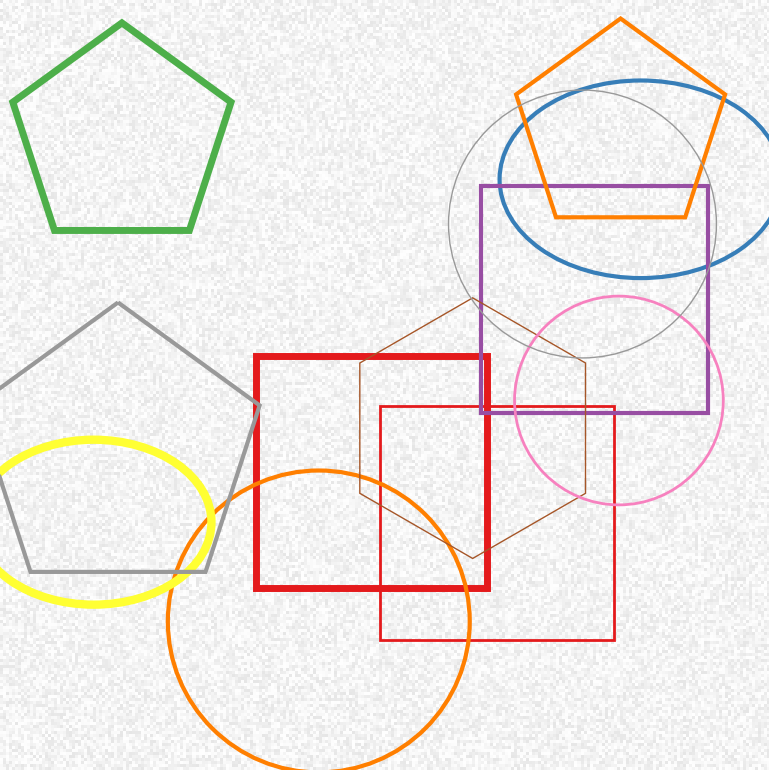[{"shape": "square", "thickness": 1, "radius": 0.76, "center": [0.646, 0.321]}, {"shape": "square", "thickness": 2.5, "radius": 0.75, "center": [0.482, 0.387]}, {"shape": "oval", "thickness": 1.5, "radius": 0.92, "center": [0.832, 0.767]}, {"shape": "pentagon", "thickness": 2.5, "radius": 0.75, "center": [0.158, 0.821]}, {"shape": "square", "thickness": 1.5, "radius": 0.74, "center": [0.772, 0.611]}, {"shape": "circle", "thickness": 1.5, "radius": 0.98, "center": [0.414, 0.193]}, {"shape": "pentagon", "thickness": 1.5, "radius": 0.71, "center": [0.806, 0.833]}, {"shape": "oval", "thickness": 3, "radius": 0.77, "center": [0.122, 0.322]}, {"shape": "hexagon", "thickness": 0.5, "radius": 0.85, "center": [0.614, 0.444]}, {"shape": "circle", "thickness": 1, "radius": 0.68, "center": [0.804, 0.48]}, {"shape": "pentagon", "thickness": 1.5, "radius": 0.97, "center": [0.153, 0.414]}, {"shape": "circle", "thickness": 0.5, "radius": 0.87, "center": [0.756, 0.709]}]